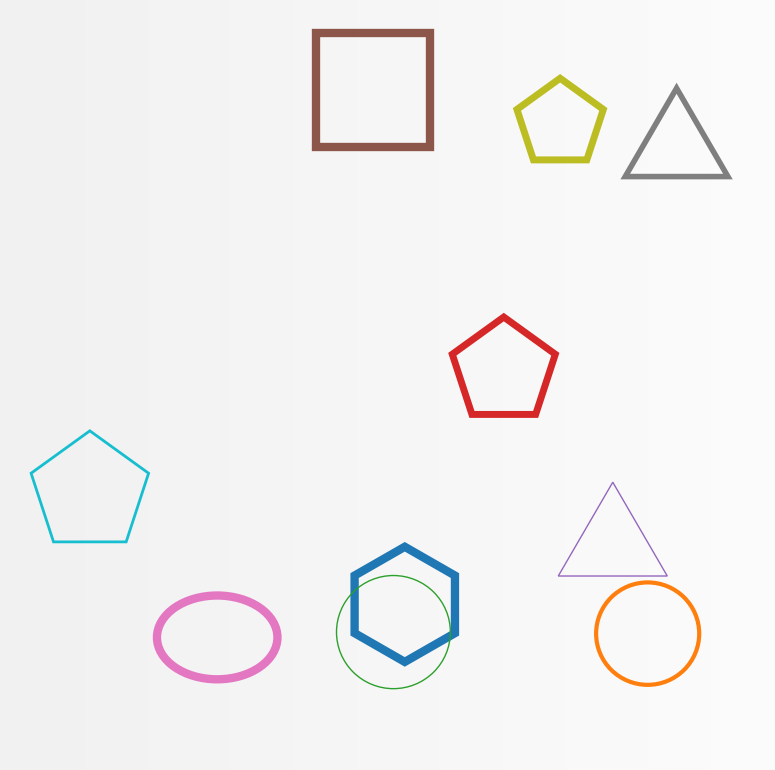[{"shape": "hexagon", "thickness": 3, "radius": 0.37, "center": [0.522, 0.215]}, {"shape": "circle", "thickness": 1.5, "radius": 0.33, "center": [0.836, 0.177]}, {"shape": "circle", "thickness": 0.5, "radius": 0.37, "center": [0.508, 0.179]}, {"shape": "pentagon", "thickness": 2.5, "radius": 0.35, "center": [0.65, 0.518]}, {"shape": "triangle", "thickness": 0.5, "radius": 0.41, "center": [0.791, 0.293]}, {"shape": "square", "thickness": 3, "radius": 0.37, "center": [0.481, 0.883]}, {"shape": "oval", "thickness": 3, "radius": 0.39, "center": [0.28, 0.172]}, {"shape": "triangle", "thickness": 2, "radius": 0.38, "center": [0.873, 0.809]}, {"shape": "pentagon", "thickness": 2.5, "radius": 0.29, "center": [0.723, 0.84]}, {"shape": "pentagon", "thickness": 1, "radius": 0.4, "center": [0.116, 0.361]}]